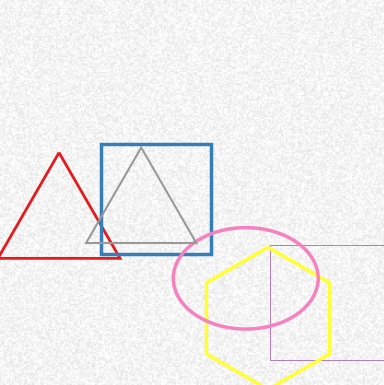[{"shape": "triangle", "thickness": 2, "radius": 0.92, "center": [0.153, 0.421]}, {"shape": "square", "thickness": 2.5, "radius": 0.71, "center": [0.405, 0.484]}, {"shape": "square", "thickness": 0.5, "radius": 0.74, "center": [0.85, 0.214]}, {"shape": "hexagon", "thickness": 2.5, "radius": 0.92, "center": [0.696, 0.173]}, {"shape": "oval", "thickness": 2.5, "radius": 0.94, "center": [0.638, 0.277]}, {"shape": "triangle", "thickness": 1.5, "radius": 0.83, "center": [0.367, 0.451]}]